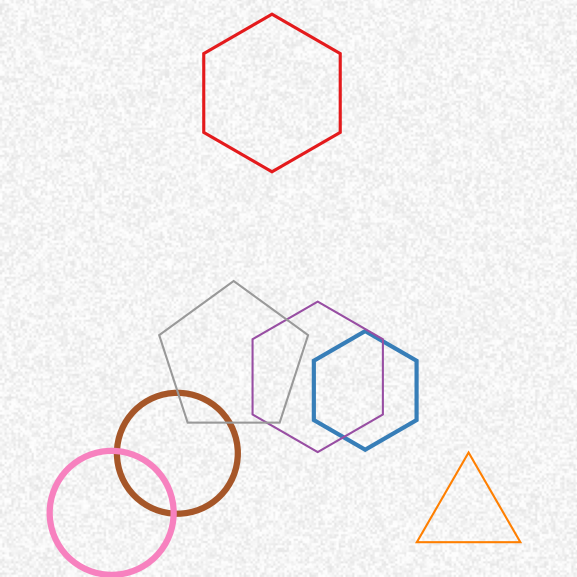[{"shape": "hexagon", "thickness": 1.5, "radius": 0.68, "center": [0.471, 0.838]}, {"shape": "hexagon", "thickness": 2, "radius": 0.51, "center": [0.632, 0.323]}, {"shape": "hexagon", "thickness": 1, "radius": 0.65, "center": [0.55, 0.347]}, {"shape": "triangle", "thickness": 1, "radius": 0.52, "center": [0.811, 0.112]}, {"shape": "circle", "thickness": 3, "radius": 0.52, "center": [0.307, 0.214]}, {"shape": "circle", "thickness": 3, "radius": 0.54, "center": [0.193, 0.111]}, {"shape": "pentagon", "thickness": 1, "radius": 0.68, "center": [0.405, 0.377]}]